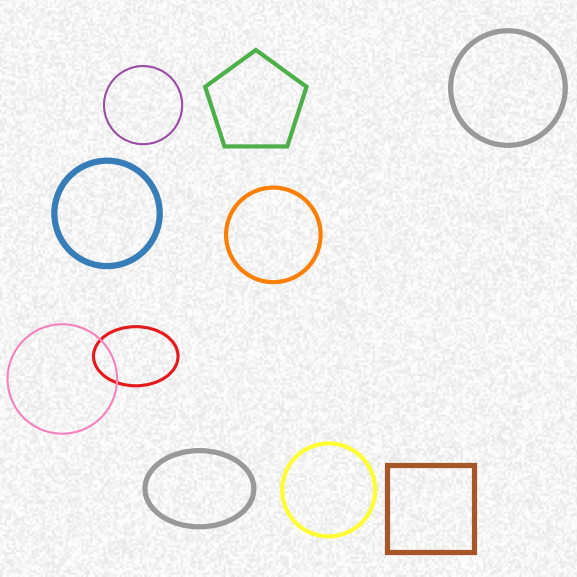[{"shape": "oval", "thickness": 1.5, "radius": 0.37, "center": [0.235, 0.382]}, {"shape": "circle", "thickness": 3, "radius": 0.46, "center": [0.185, 0.63]}, {"shape": "pentagon", "thickness": 2, "radius": 0.46, "center": [0.443, 0.82]}, {"shape": "circle", "thickness": 1, "radius": 0.34, "center": [0.248, 0.817]}, {"shape": "circle", "thickness": 2, "radius": 0.41, "center": [0.473, 0.592]}, {"shape": "circle", "thickness": 2, "radius": 0.4, "center": [0.569, 0.151]}, {"shape": "square", "thickness": 2.5, "radius": 0.38, "center": [0.746, 0.119]}, {"shape": "circle", "thickness": 1, "radius": 0.47, "center": [0.108, 0.343]}, {"shape": "oval", "thickness": 2.5, "radius": 0.47, "center": [0.345, 0.153]}, {"shape": "circle", "thickness": 2.5, "radius": 0.5, "center": [0.88, 0.847]}]